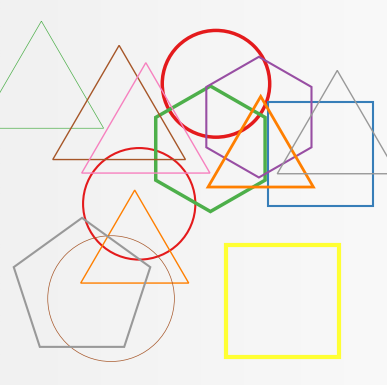[{"shape": "circle", "thickness": 1.5, "radius": 0.72, "center": [0.359, 0.471]}, {"shape": "circle", "thickness": 2.5, "radius": 0.69, "center": [0.557, 0.782]}, {"shape": "square", "thickness": 1.5, "radius": 0.67, "center": [0.828, 0.6]}, {"shape": "hexagon", "thickness": 2.5, "radius": 0.81, "center": [0.543, 0.614]}, {"shape": "triangle", "thickness": 0.5, "radius": 0.93, "center": [0.107, 0.76]}, {"shape": "hexagon", "thickness": 1.5, "radius": 0.78, "center": [0.668, 0.696]}, {"shape": "triangle", "thickness": 1, "radius": 0.8, "center": [0.348, 0.345]}, {"shape": "triangle", "thickness": 2, "radius": 0.78, "center": [0.673, 0.593]}, {"shape": "square", "thickness": 3, "radius": 0.73, "center": [0.728, 0.219]}, {"shape": "circle", "thickness": 0.5, "radius": 0.82, "center": [0.287, 0.224]}, {"shape": "triangle", "thickness": 1, "radius": 0.99, "center": [0.307, 0.684]}, {"shape": "triangle", "thickness": 1, "radius": 0.96, "center": [0.376, 0.646]}, {"shape": "pentagon", "thickness": 1.5, "radius": 0.93, "center": [0.212, 0.249]}, {"shape": "triangle", "thickness": 1, "radius": 0.89, "center": [0.87, 0.638]}]